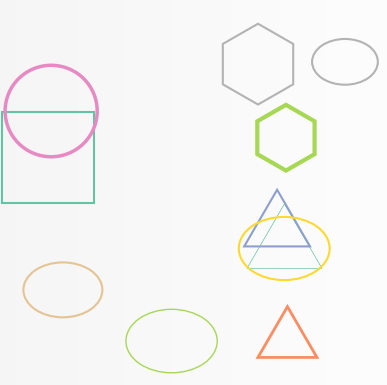[{"shape": "triangle", "thickness": 0.5, "radius": 0.56, "center": [0.734, 0.359]}, {"shape": "square", "thickness": 1.5, "radius": 0.59, "center": [0.124, 0.592]}, {"shape": "triangle", "thickness": 2, "radius": 0.44, "center": [0.742, 0.116]}, {"shape": "triangle", "thickness": 1.5, "radius": 0.49, "center": [0.715, 0.409]}, {"shape": "circle", "thickness": 2.5, "radius": 0.59, "center": [0.132, 0.712]}, {"shape": "hexagon", "thickness": 3, "radius": 0.43, "center": [0.738, 0.642]}, {"shape": "oval", "thickness": 1, "radius": 0.59, "center": [0.443, 0.114]}, {"shape": "oval", "thickness": 1.5, "radius": 0.59, "center": [0.733, 0.355]}, {"shape": "oval", "thickness": 1.5, "radius": 0.51, "center": [0.162, 0.247]}, {"shape": "oval", "thickness": 1.5, "radius": 0.42, "center": [0.89, 0.839]}, {"shape": "hexagon", "thickness": 1.5, "radius": 0.52, "center": [0.666, 0.833]}]